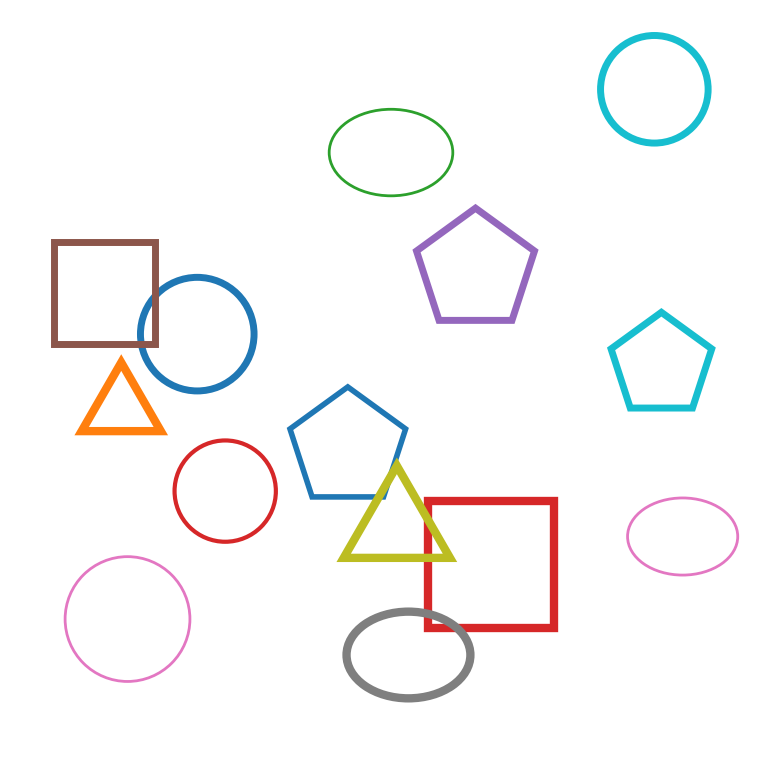[{"shape": "pentagon", "thickness": 2, "radius": 0.39, "center": [0.452, 0.419]}, {"shape": "circle", "thickness": 2.5, "radius": 0.37, "center": [0.256, 0.566]}, {"shape": "triangle", "thickness": 3, "radius": 0.3, "center": [0.157, 0.47]}, {"shape": "oval", "thickness": 1, "radius": 0.4, "center": [0.508, 0.802]}, {"shape": "circle", "thickness": 1.5, "radius": 0.33, "center": [0.292, 0.362]}, {"shape": "square", "thickness": 3, "radius": 0.41, "center": [0.638, 0.267]}, {"shape": "pentagon", "thickness": 2.5, "radius": 0.4, "center": [0.618, 0.649]}, {"shape": "square", "thickness": 2.5, "radius": 0.33, "center": [0.136, 0.619]}, {"shape": "oval", "thickness": 1, "radius": 0.36, "center": [0.887, 0.303]}, {"shape": "circle", "thickness": 1, "radius": 0.41, "center": [0.166, 0.196]}, {"shape": "oval", "thickness": 3, "radius": 0.4, "center": [0.53, 0.149]}, {"shape": "triangle", "thickness": 3, "radius": 0.4, "center": [0.515, 0.315]}, {"shape": "pentagon", "thickness": 2.5, "radius": 0.34, "center": [0.859, 0.526]}, {"shape": "circle", "thickness": 2.5, "radius": 0.35, "center": [0.85, 0.884]}]